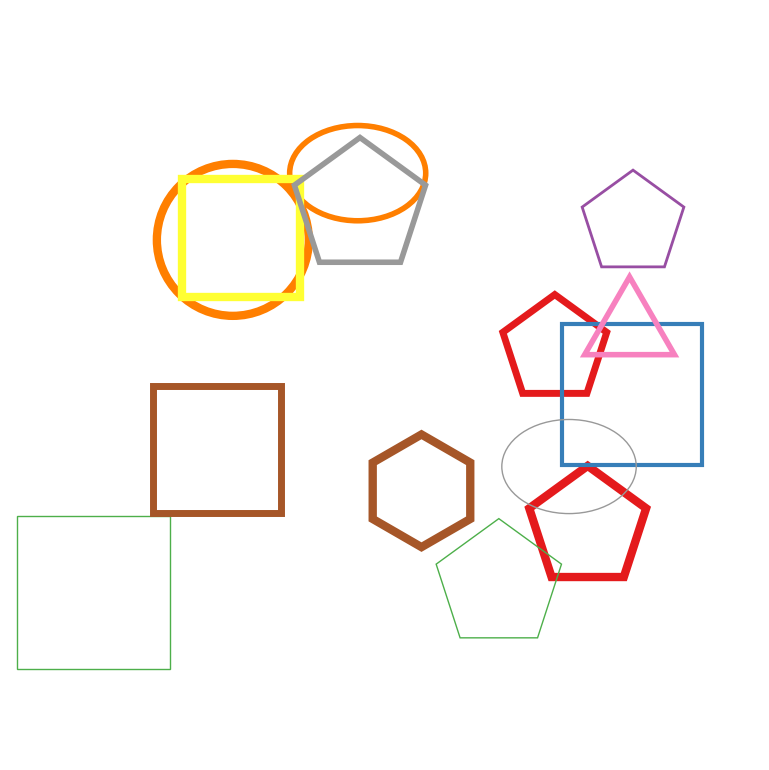[{"shape": "pentagon", "thickness": 3, "radius": 0.4, "center": [0.763, 0.315]}, {"shape": "pentagon", "thickness": 2.5, "radius": 0.35, "center": [0.721, 0.547]}, {"shape": "square", "thickness": 1.5, "radius": 0.46, "center": [0.821, 0.488]}, {"shape": "pentagon", "thickness": 0.5, "radius": 0.43, "center": [0.648, 0.241]}, {"shape": "square", "thickness": 0.5, "radius": 0.5, "center": [0.122, 0.23]}, {"shape": "pentagon", "thickness": 1, "radius": 0.35, "center": [0.822, 0.71]}, {"shape": "oval", "thickness": 2, "radius": 0.44, "center": [0.465, 0.775]}, {"shape": "circle", "thickness": 3, "radius": 0.49, "center": [0.302, 0.688]}, {"shape": "square", "thickness": 3, "radius": 0.38, "center": [0.313, 0.691]}, {"shape": "hexagon", "thickness": 3, "radius": 0.37, "center": [0.547, 0.363]}, {"shape": "square", "thickness": 2.5, "radius": 0.41, "center": [0.282, 0.416]}, {"shape": "triangle", "thickness": 2, "radius": 0.34, "center": [0.818, 0.573]}, {"shape": "oval", "thickness": 0.5, "radius": 0.44, "center": [0.739, 0.394]}, {"shape": "pentagon", "thickness": 2, "radius": 0.45, "center": [0.468, 0.732]}]